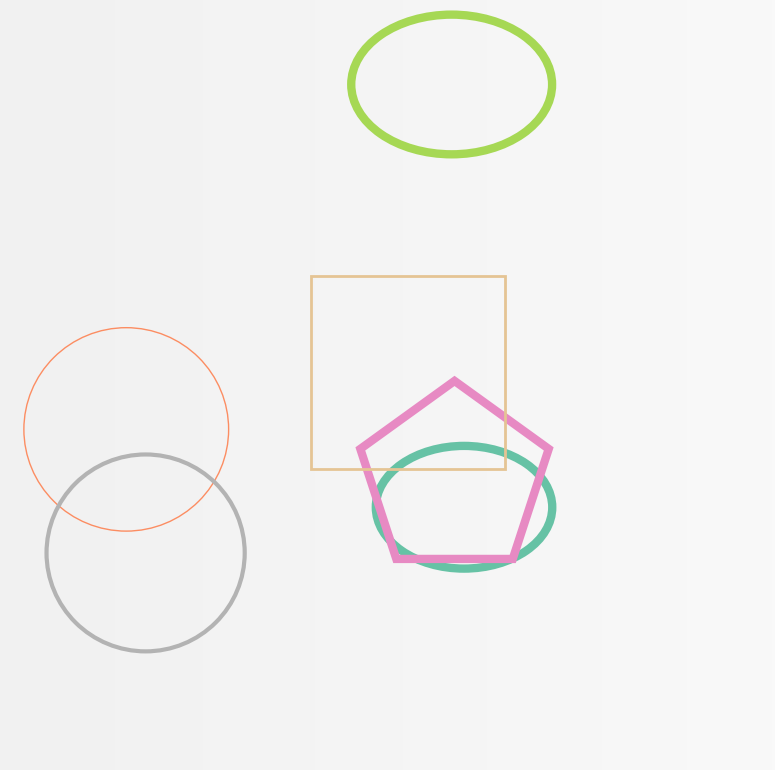[{"shape": "oval", "thickness": 3, "radius": 0.57, "center": [0.599, 0.341]}, {"shape": "circle", "thickness": 0.5, "radius": 0.66, "center": [0.163, 0.442]}, {"shape": "pentagon", "thickness": 3, "radius": 0.64, "center": [0.586, 0.378]}, {"shape": "oval", "thickness": 3, "radius": 0.65, "center": [0.583, 0.89]}, {"shape": "square", "thickness": 1, "radius": 0.63, "center": [0.526, 0.516]}, {"shape": "circle", "thickness": 1.5, "radius": 0.64, "center": [0.188, 0.282]}]